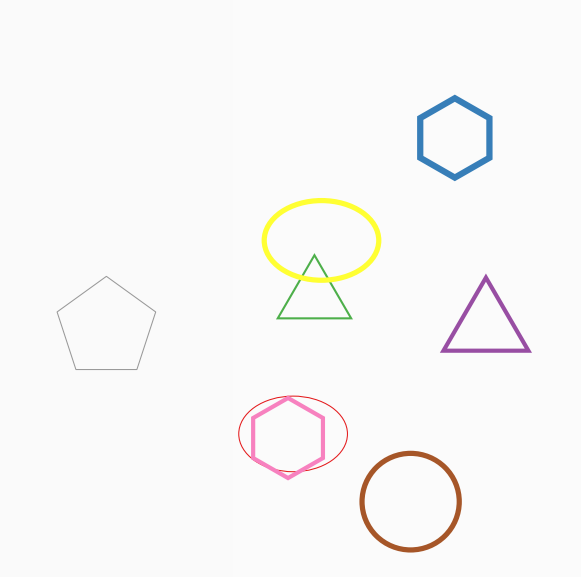[{"shape": "oval", "thickness": 0.5, "radius": 0.47, "center": [0.504, 0.248]}, {"shape": "hexagon", "thickness": 3, "radius": 0.34, "center": [0.783, 0.76]}, {"shape": "triangle", "thickness": 1, "radius": 0.36, "center": [0.541, 0.484]}, {"shape": "triangle", "thickness": 2, "radius": 0.42, "center": [0.836, 0.434]}, {"shape": "oval", "thickness": 2.5, "radius": 0.49, "center": [0.553, 0.583]}, {"shape": "circle", "thickness": 2.5, "radius": 0.42, "center": [0.706, 0.13]}, {"shape": "hexagon", "thickness": 2, "radius": 0.35, "center": [0.496, 0.241]}, {"shape": "pentagon", "thickness": 0.5, "radius": 0.45, "center": [0.183, 0.431]}]